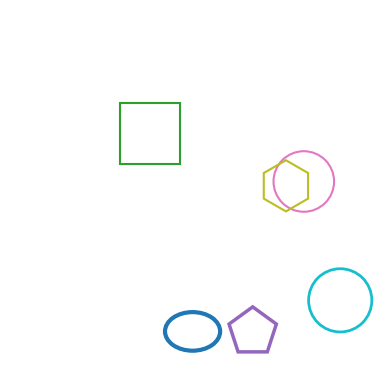[{"shape": "oval", "thickness": 3, "radius": 0.36, "center": [0.5, 0.139]}, {"shape": "square", "thickness": 1.5, "radius": 0.39, "center": [0.39, 0.653]}, {"shape": "pentagon", "thickness": 2.5, "radius": 0.32, "center": [0.656, 0.138]}, {"shape": "circle", "thickness": 1.5, "radius": 0.39, "center": [0.789, 0.529]}, {"shape": "hexagon", "thickness": 1.5, "radius": 0.33, "center": [0.743, 0.517]}, {"shape": "circle", "thickness": 2, "radius": 0.41, "center": [0.884, 0.22]}]